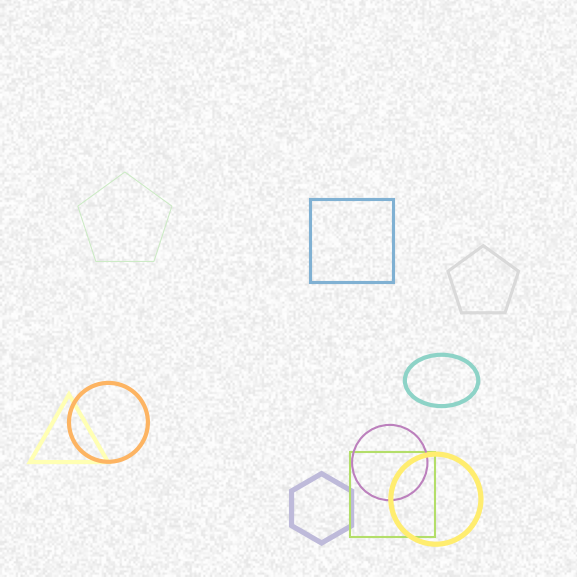[{"shape": "oval", "thickness": 2, "radius": 0.32, "center": [0.765, 0.34]}, {"shape": "triangle", "thickness": 2, "radius": 0.39, "center": [0.119, 0.238]}, {"shape": "hexagon", "thickness": 2.5, "radius": 0.3, "center": [0.557, 0.119]}, {"shape": "square", "thickness": 1.5, "radius": 0.36, "center": [0.608, 0.582]}, {"shape": "circle", "thickness": 2, "radius": 0.34, "center": [0.188, 0.268]}, {"shape": "square", "thickness": 1, "radius": 0.37, "center": [0.68, 0.143]}, {"shape": "pentagon", "thickness": 1.5, "radius": 0.32, "center": [0.837, 0.51]}, {"shape": "circle", "thickness": 1, "radius": 0.33, "center": [0.675, 0.198]}, {"shape": "pentagon", "thickness": 0.5, "radius": 0.43, "center": [0.216, 0.616]}, {"shape": "circle", "thickness": 2.5, "radius": 0.39, "center": [0.755, 0.135]}]